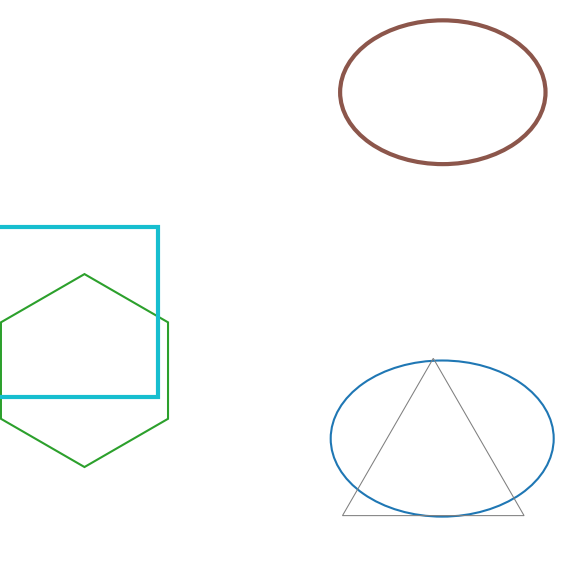[{"shape": "oval", "thickness": 1, "radius": 0.97, "center": [0.766, 0.24]}, {"shape": "hexagon", "thickness": 1, "radius": 0.84, "center": [0.146, 0.357]}, {"shape": "oval", "thickness": 2, "radius": 0.89, "center": [0.767, 0.839]}, {"shape": "triangle", "thickness": 0.5, "radius": 0.91, "center": [0.75, 0.197]}, {"shape": "square", "thickness": 2, "radius": 0.74, "center": [0.126, 0.458]}]